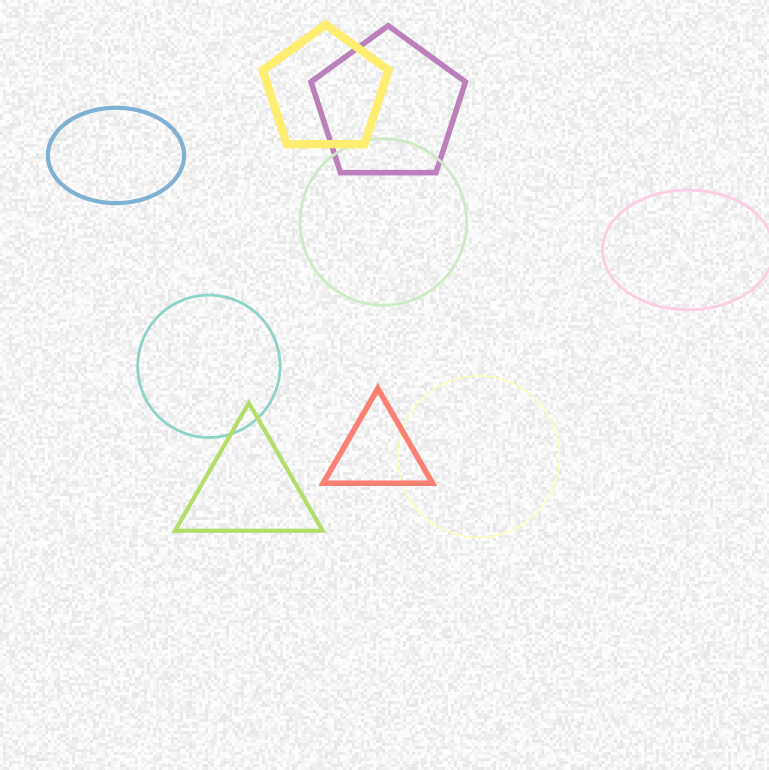[{"shape": "circle", "thickness": 1, "radius": 0.46, "center": [0.271, 0.524]}, {"shape": "circle", "thickness": 0.5, "radius": 0.52, "center": [0.622, 0.407]}, {"shape": "triangle", "thickness": 2, "radius": 0.41, "center": [0.491, 0.413]}, {"shape": "oval", "thickness": 1.5, "radius": 0.44, "center": [0.151, 0.798]}, {"shape": "triangle", "thickness": 1.5, "radius": 0.55, "center": [0.323, 0.366]}, {"shape": "oval", "thickness": 1, "radius": 0.56, "center": [0.894, 0.675]}, {"shape": "pentagon", "thickness": 2, "radius": 0.53, "center": [0.504, 0.861]}, {"shape": "circle", "thickness": 1, "radius": 0.54, "center": [0.498, 0.712]}, {"shape": "pentagon", "thickness": 3, "radius": 0.43, "center": [0.423, 0.882]}]